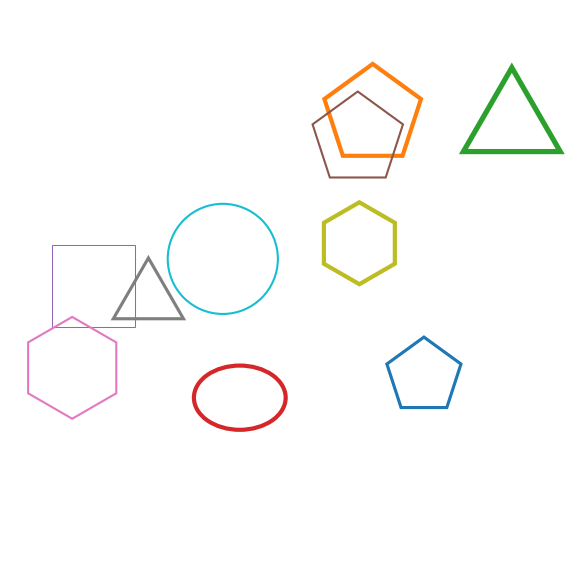[{"shape": "pentagon", "thickness": 1.5, "radius": 0.34, "center": [0.734, 0.348]}, {"shape": "pentagon", "thickness": 2, "radius": 0.44, "center": [0.645, 0.801]}, {"shape": "triangle", "thickness": 2.5, "radius": 0.48, "center": [0.886, 0.785]}, {"shape": "oval", "thickness": 2, "radius": 0.4, "center": [0.415, 0.31]}, {"shape": "square", "thickness": 0.5, "radius": 0.36, "center": [0.162, 0.504]}, {"shape": "pentagon", "thickness": 1, "radius": 0.41, "center": [0.62, 0.758]}, {"shape": "hexagon", "thickness": 1, "radius": 0.44, "center": [0.125, 0.362]}, {"shape": "triangle", "thickness": 1.5, "radius": 0.35, "center": [0.257, 0.482]}, {"shape": "hexagon", "thickness": 2, "radius": 0.35, "center": [0.622, 0.578]}, {"shape": "circle", "thickness": 1, "radius": 0.48, "center": [0.386, 0.551]}]